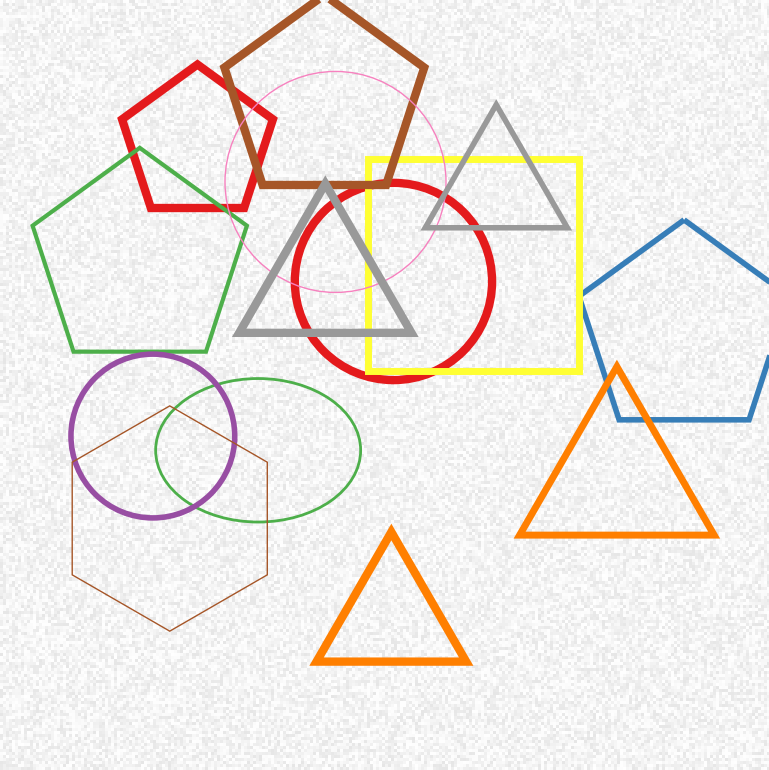[{"shape": "circle", "thickness": 3, "radius": 0.64, "center": [0.511, 0.634]}, {"shape": "pentagon", "thickness": 3, "radius": 0.52, "center": [0.256, 0.813]}, {"shape": "pentagon", "thickness": 2, "radius": 0.72, "center": [0.888, 0.571]}, {"shape": "oval", "thickness": 1, "radius": 0.67, "center": [0.335, 0.415]}, {"shape": "pentagon", "thickness": 1.5, "radius": 0.73, "center": [0.181, 0.662]}, {"shape": "circle", "thickness": 2, "radius": 0.53, "center": [0.199, 0.434]}, {"shape": "triangle", "thickness": 3, "radius": 0.56, "center": [0.508, 0.197]}, {"shape": "triangle", "thickness": 2.5, "radius": 0.73, "center": [0.801, 0.378]}, {"shape": "square", "thickness": 2.5, "radius": 0.69, "center": [0.615, 0.655]}, {"shape": "hexagon", "thickness": 0.5, "radius": 0.73, "center": [0.22, 0.327]}, {"shape": "pentagon", "thickness": 3, "radius": 0.68, "center": [0.421, 0.87]}, {"shape": "circle", "thickness": 0.5, "radius": 0.72, "center": [0.436, 0.764]}, {"shape": "triangle", "thickness": 3, "radius": 0.65, "center": [0.422, 0.632]}, {"shape": "triangle", "thickness": 2, "radius": 0.53, "center": [0.645, 0.757]}]